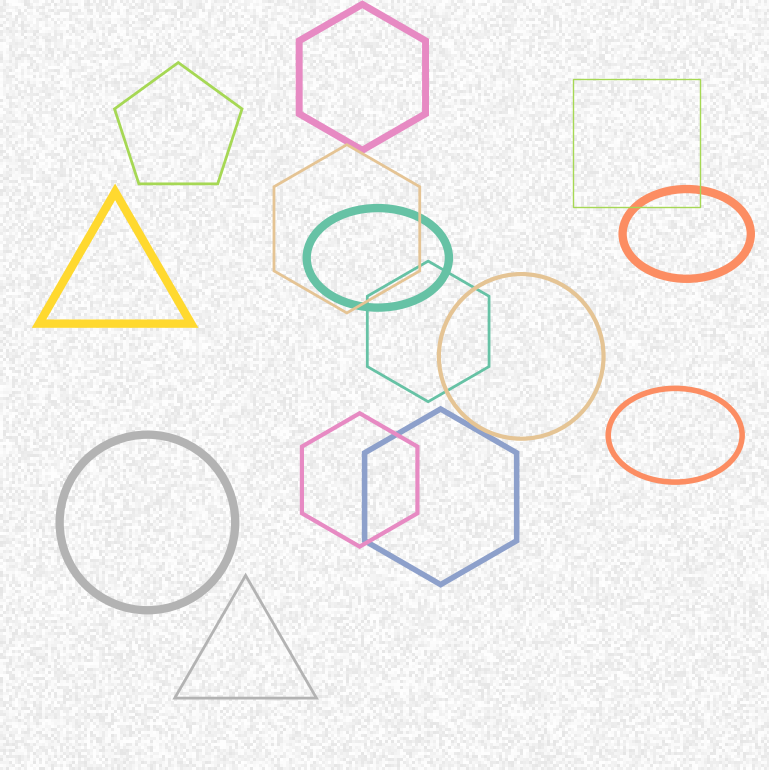[{"shape": "hexagon", "thickness": 1, "radius": 0.46, "center": [0.556, 0.57]}, {"shape": "oval", "thickness": 3, "radius": 0.46, "center": [0.491, 0.665]}, {"shape": "oval", "thickness": 2, "radius": 0.43, "center": [0.877, 0.435]}, {"shape": "oval", "thickness": 3, "radius": 0.42, "center": [0.892, 0.696]}, {"shape": "hexagon", "thickness": 2, "radius": 0.57, "center": [0.572, 0.355]}, {"shape": "hexagon", "thickness": 1.5, "radius": 0.43, "center": [0.467, 0.377]}, {"shape": "hexagon", "thickness": 2.5, "radius": 0.47, "center": [0.471, 0.9]}, {"shape": "square", "thickness": 0.5, "radius": 0.41, "center": [0.827, 0.814]}, {"shape": "pentagon", "thickness": 1, "radius": 0.44, "center": [0.232, 0.832]}, {"shape": "triangle", "thickness": 3, "radius": 0.57, "center": [0.149, 0.637]}, {"shape": "circle", "thickness": 1.5, "radius": 0.53, "center": [0.677, 0.537]}, {"shape": "hexagon", "thickness": 1, "radius": 0.55, "center": [0.45, 0.703]}, {"shape": "circle", "thickness": 3, "radius": 0.57, "center": [0.191, 0.321]}, {"shape": "triangle", "thickness": 1, "radius": 0.53, "center": [0.319, 0.146]}]